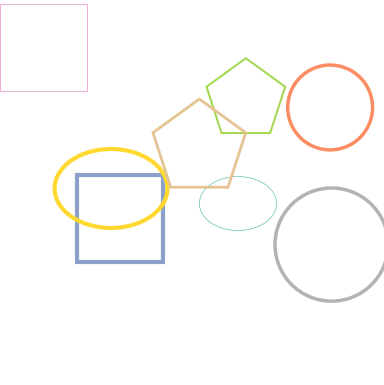[{"shape": "oval", "thickness": 0.5, "radius": 0.5, "center": [0.618, 0.471]}, {"shape": "circle", "thickness": 2.5, "radius": 0.55, "center": [0.858, 0.721]}, {"shape": "square", "thickness": 3, "radius": 0.56, "center": [0.311, 0.433]}, {"shape": "square", "thickness": 0.5, "radius": 0.57, "center": [0.113, 0.877]}, {"shape": "pentagon", "thickness": 1.5, "radius": 0.54, "center": [0.639, 0.741]}, {"shape": "oval", "thickness": 3, "radius": 0.73, "center": [0.288, 0.51]}, {"shape": "pentagon", "thickness": 2, "radius": 0.63, "center": [0.518, 0.616]}, {"shape": "circle", "thickness": 2.5, "radius": 0.73, "center": [0.861, 0.365]}]